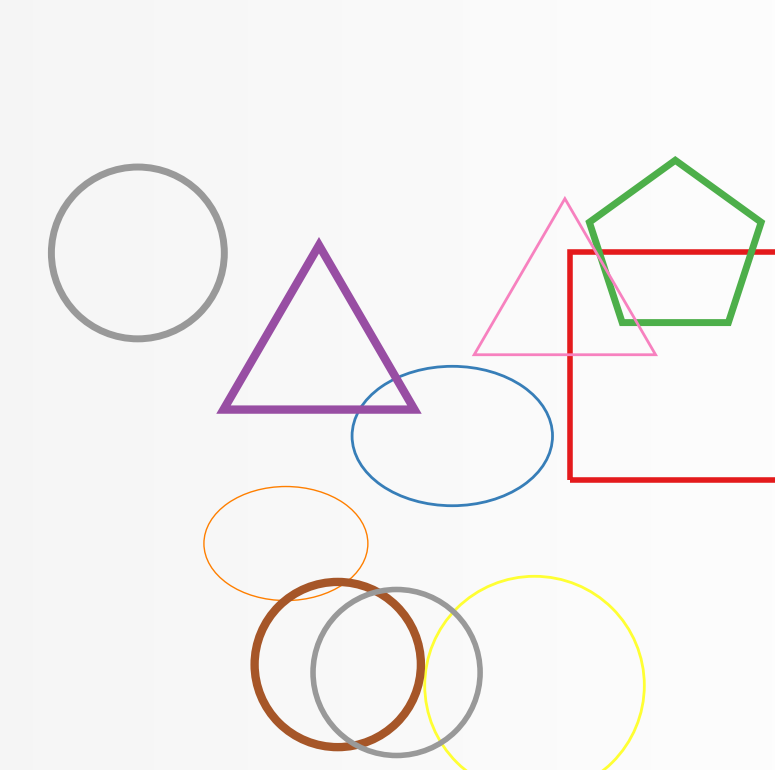[{"shape": "square", "thickness": 2, "radius": 0.74, "center": [0.883, 0.524]}, {"shape": "oval", "thickness": 1, "radius": 0.65, "center": [0.584, 0.434]}, {"shape": "pentagon", "thickness": 2.5, "radius": 0.58, "center": [0.871, 0.675]}, {"shape": "triangle", "thickness": 3, "radius": 0.71, "center": [0.412, 0.539]}, {"shape": "oval", "thickness": 0.5, "radius": 0.53, "center": [0.369, 0.294]}, {"shape": "circle", "thickness": 1, "radius": 0.71, "center": [0.69, 0.11]}, {"shape": "circle", "thickness": 3, "radius": 0.54, "center": [0.436, 0.137]}, {"shape": "triangle", "thickness": 1, "radius": 0.68, "center": [0.729, 0.607]}, {"shape": "circle", "thickness": 2, "radius": 0.54, "center": [0.512, 0.127]}, {"shape": "circle", "thickness": 2.5, "radius": 0.56, "center": [0.178, 0.672]}]